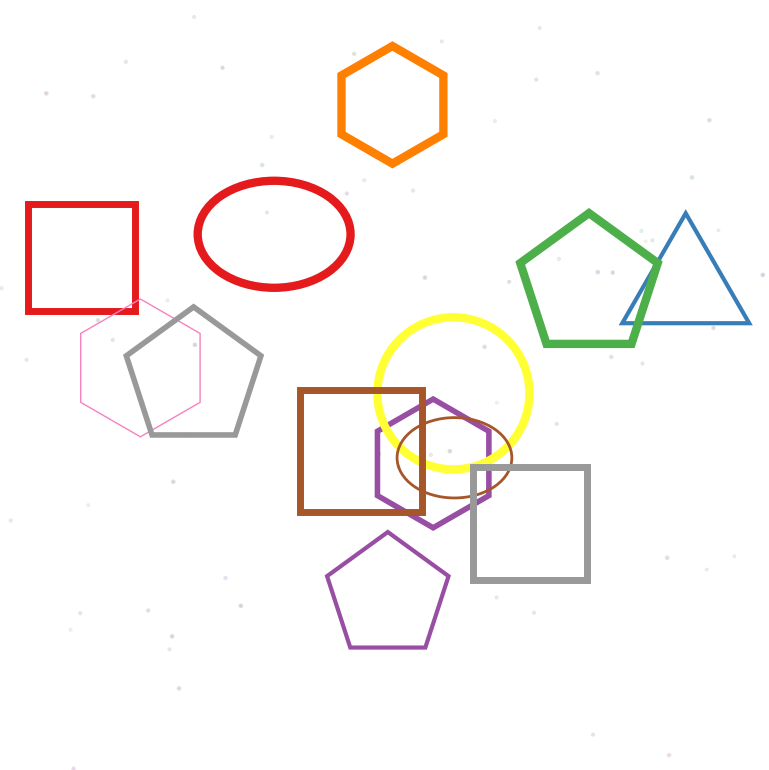[{"shape": "square", "thickness": 2.5, "radius": 0.35, "center": [0.106, 0.665]}, {"shape": "oval", "thickness": 3, "radius": 0.5, "center": [0.356, 0.696]}, {"shape": "triangle", "thickness": 1.5, "radius": 0.48, "center": [0.891, 0.628]}, {"shape": "pentagon", "thickness": 3, "radius": 0.47, "center": [0.765, 0.629]}, {"shape": "hexagon", "thickness": 2, "radius": 0.42, "center": [0.563, 0.398]}, {"shape": "pentagon", "thickness": 1.5, "radius": 0.41, "center": [0.504, 0.226]}, {"shape": "hexagon", "thickness": 3, "radius": 0.38, "center": [0.51, 0.864]}, {"shape": "circle", "thickness": 3, "radius": 0.49, "center": [0.589, 0.489]}, {"shape": "square", "thickness": 2.5, "radius": 0.39, "center": [0.469, 0.414]}, {"shape": "oval", "thickness": 1, "radius": 0.37, "center": [0.59, 0.405]}, {"shape": "hexagon", "thickness": 0.5, "radius": 0.45, "center": [0.182, 0.522]}, {"shape": "pentagon", "thickness": 2, "radius": 0.46, "center": [0.251, 0.509]}, {"shape": "square", "thickness": 2.5, "radius": 0.37, "center": [0.689, 0.32]}]